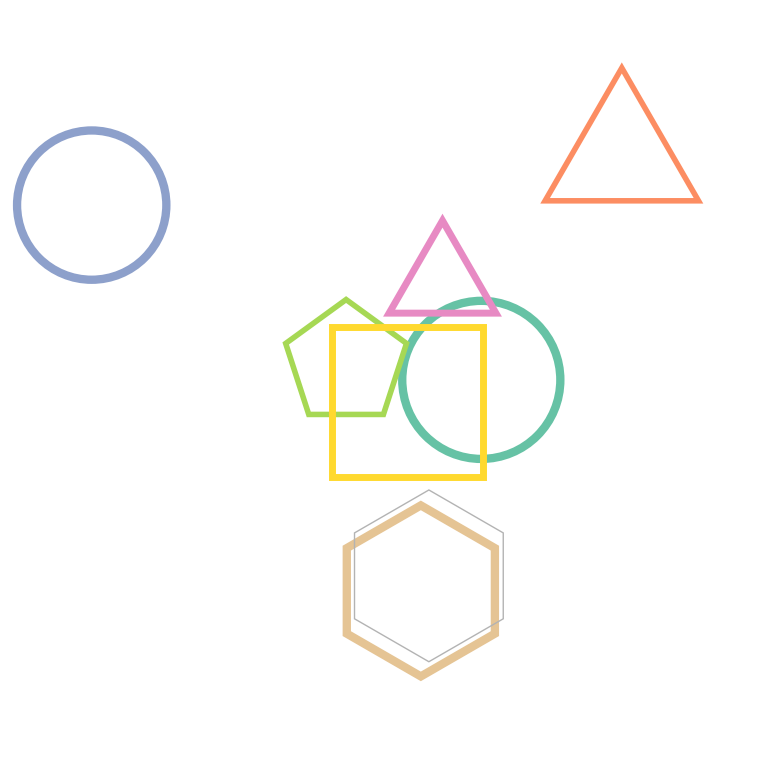[{"shape": "circle", "thickness": 3, "radius": 0.51, "center": [0.625, 0.507]}, {"shape": "triangle", "thickness": 2, "radius": 0.58, "center": [0.808, 0.797]}, {"shape": "circle", "thickness": 3, "radius": 0.48, "center": [0.119, 0.734]}, {"shape": "triangle", "thickness": 2.5, "radius": 0.4, "center": [0.575, 0.633]}, {"shape": "pentagon", "thickness": 2, "radius": 0.41, "center": [0.449, 0.528]}, {"shape": "square", "thickness": 2.5, "radius": 0.49, "center": [0.529, 0.478]}, {"shape": "hexagon", "thickness": 3, "radius": 0.56, "center": [0.547, 0.233]}, {"shape": "hexagon", "thickness": 0.5, "radius": 0.56, "center": [0.557, 0.252]}]